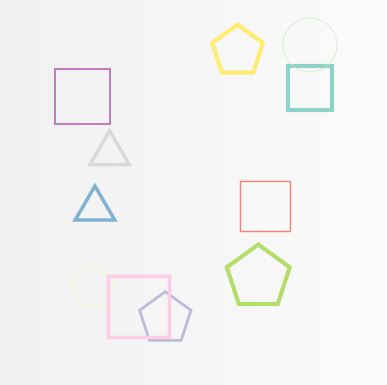[{"shape": "square", "thickness": 3, "radius": 0.29, "center": [0.8, 0.772]}, {"shape": "pentagon", "thickness": 0.5, "radius": 0.3, "center": [0.24, 0.254]}, {"shape": "pentagon", "thickness": 2, "radius": 0.35, "center": [0.427, 0.173]}, {"shape": "square", "thickness": 1, "radius": 0.32, "center": [0.684, 0.465]}, {"shape": "triangle", "thickness": 2.5, "radius": 0.29, "center": [0.245, 0.458]}, {"shape": "pentagon", "thickness": 3, "radius": 0.43, "center": [0.667, 0.279]}, {"shape": "square", "thickness": 2.5, "radius": 0.39, "center": [0.358, 0.205]}, {"shape": "triangle", "thickness": 2.5, "radius": 0.29, "center": [0.283, 0.602]}, {"shape": "square", "thickness": 1.5, "radius": 0.36, "center": [0.213, 0.749]}, {"shape": "circle", "thickness": 0.5, "radius": 0.35, "center": [0.8, 0.883]}, {"shape": "pentagon", "thickness": 3, "radius": 0.34, "center": [0.613, 0.867]}]